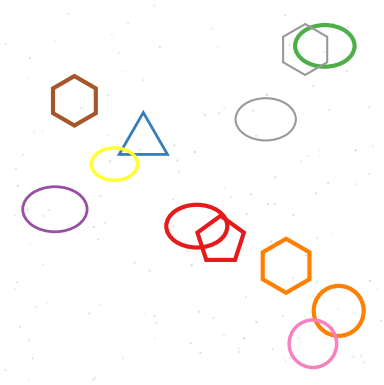[{"shape": "pentagon", "thickness": 3, "radius": 0.32, "center": [0.573, 0.376]}, {"shape": "oval", "thickness": 3, "radius": 0.4, "center": [0.511, 0.413]}, {"shape": "triangle", "thickness": 2, "radius": 0.36, "center": [0.372, 0.635]}, {"shape": "oval", "thickness": 3, "radius": 0.39, "center": [0.844, 0.881]}, {"shape": "oval", "thickness": 2, "radius": 0.42, "center": [0.143, 0.456]}, {"shape": "hexagon", "thickness": 3, "radius": 0.35, "center": [0.743, 0.31]}, {"shape": "circle", "thickness": 3, "radius": 0.32, "center": [0.88, 0.193]}, {"shape": "oval", "thickness": 2.5, "radius": 0.3, "center": [0.297, 0.574]}, {"shape": "hexagon", "thickness": 3, "radius": 0.32, "center": [0.193, 0.738]}, {"shape": "circle", "thickness": 2.5, "radius": 0.31, "center": [0.813, 0.107]}, {"shape": "hexagon", "thickness": 1.5, "radius": 0.33, "center": [0.793, 0.871]}, {"shape": "oval", "thickness": 1.5, "radius": 0.39, "center": [0.69, 0.69]}]